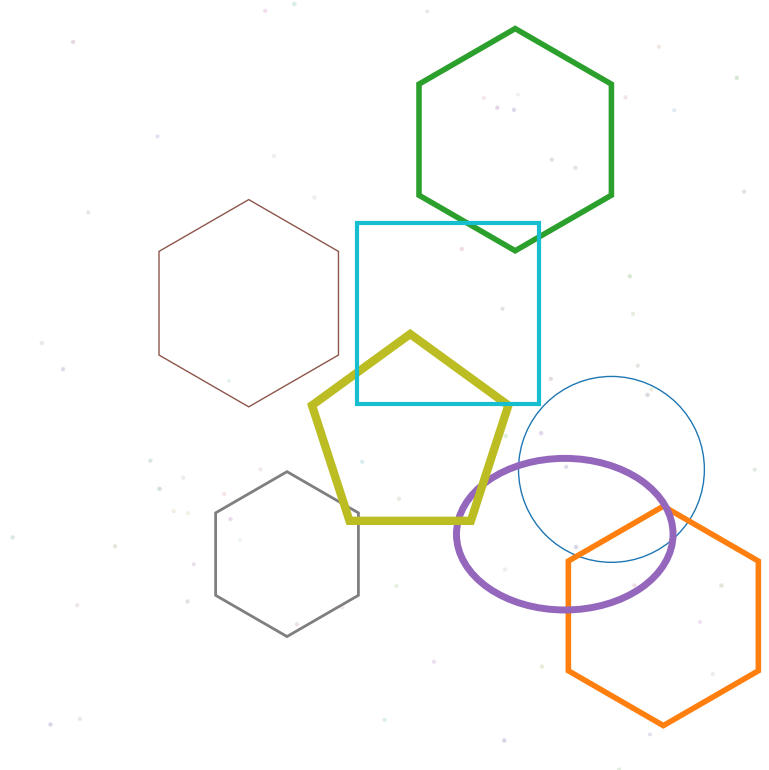[{"shape": "circle", "thickness": 0.5, "radius": 0.6, "center": [0.794, 0.39]}, {"shape": "hexagon", "thickness": 2, "radius": 0.71, "center": [0.862, 0.2]}, {"shape": "hexagon", "thickness": 2, "radius": 0.72, "center": [0.669, 0.819]}, {"shape": "oval", "thickness": 2.5, "radius": 0.7, "center": [0.733, 0.306]}, {"shape": "hexagon", "thickness": 0.5, "radius": 0.67, "center": [0.323, 0.606]}, {"shape": "hexagon", "thickness": 1, "radius": 0.54, "center": [0.373, 0.28]}, {"shape": "pentagon", "thickness": 3, "radius": 0.67, "center": [0.533, 0.432]}, {"shape": "square", "thickness": 1.5, "radius": 0.59, "center": [0.582, 0.593]}]